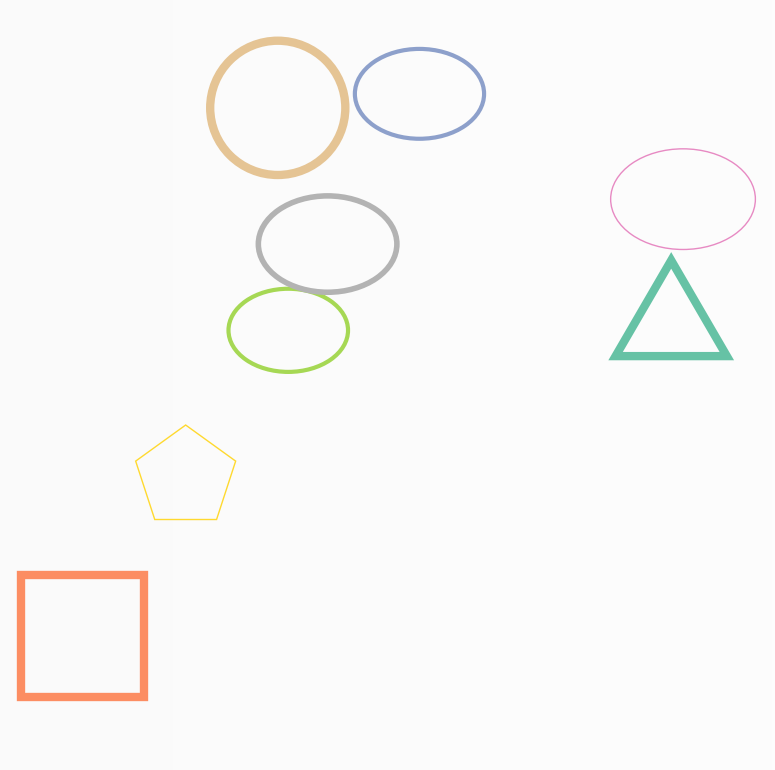[{"shape": "triangle", "thickness": 3, "radius": 0.41, "center": [0.866, 0.579]}, {"shape": "square", "thickness": 3, "radius": 0.4, "center": [0.106, 0.174]}, {"shape": "oval", "thickness": 1.5, "radius": 0.42, "center": [0.541, 0.878]}, {"shape": "oval", "thickness": 0.5, "radius": 0.47, "center": [0.881, 0.741]}, {"shape": "oval", "thickness": 1.5, "radius": 0.39, "center": [0.372, 0.571]}, {"shape": "pentagon", "thickness": 0.5, "radius": 0.34, "center": [0.24, 0.38]}, {"shape": "circle", "thickness": 3, "radius": 0.44, "center": [0.358, 0.86]}, {"shape": "oval", "thickness": 2, "radius": 0.45, "center": [0.423, 0.683]}]